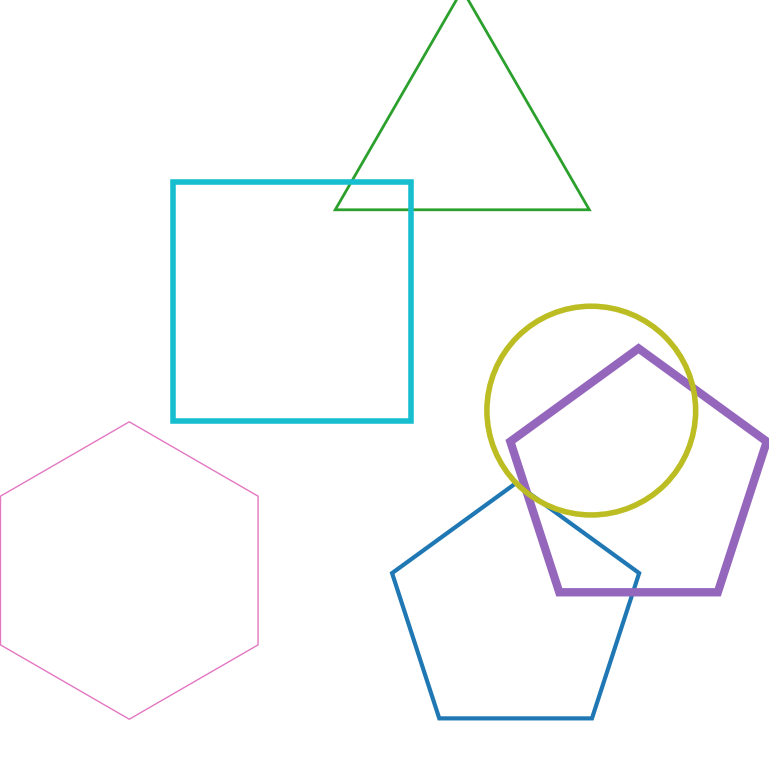[{"shape": "pentagon", "thickness": 1.5, "radius": 0.84, "center": [0.67, 0.204]}, {"shape": "triangle", "thickness": 1, "radius": 0.95, "center": [0.6, 0.823]}, {"shape": "pentagon", "thickness": 3, "radius": 0.88, "center": [0.829, 0.372]}, {"shape": "hexagon", "thickness": 0.5, "radius": 0.97, "center": [0.168, 0.259]}, {"shape": "circle", "thickness": 2, "radius": 0.68, "center": [0.768, 0.467]}, {"shape": "square", "thickness": 2, "radius": 0.77, "center": [0.379, 0.608]}]